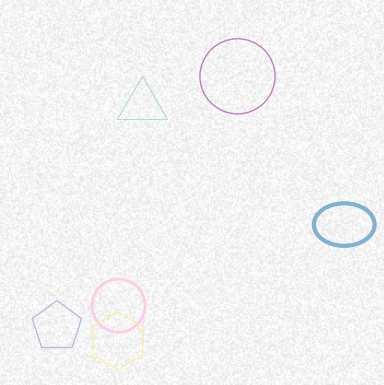[{"shape": "triangle", "thickness": 0.5, "radius": 0.38, "center": [0.37, 0.727]}, {"shape": "pentagon", "thickness": 1, "radius": 0.34, "center": [0.148, 0.152]}, {"shape": "oval", "thickness": 3, "radius": 0.39, "center": [0.894, 0.417]}, {"shape": "circle", "thickness": 2, "radius": 0.35, "center": [0.308, 0.206]}, {"shape": "circle", "thickness": 1, "radius": 0.49, "center": [0.617, 0.802]}, {"shape": "hexagon", "thickness": 0.5, "radius": 0.37, "center": [0.306, 0.114]}]